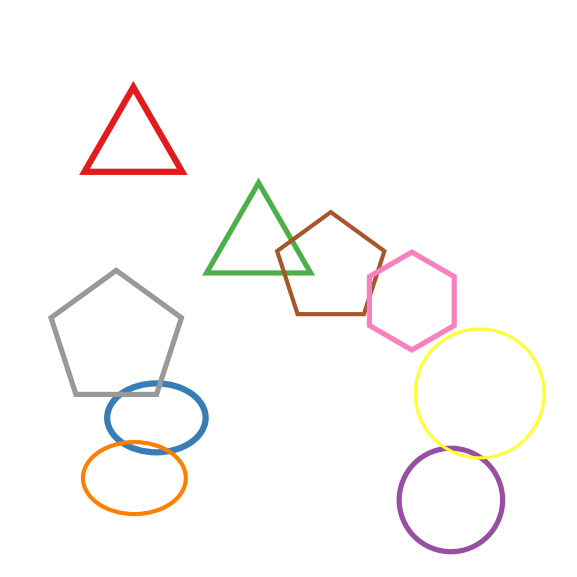[{"shape": "triangle", "thickness": 3, "radius": 0.49, "center": [0.231, 0.75]}, {"shape": "oval", "thickness": 3, "radius": 0.43, "center": [0.271, 0.276]}, {"shape": "triangle", "thickness": 2.5, "radius": 0.52, "center": [0.448, 0.579]}, {"shape": "circle", "thickness": 2.5, "radius": 0.45, "center": [0.781, 0.133]}, {"shape": "oval", "thickness": 2, "radius": 0.45, "center": [0.233, 0.171]}, {"shape": "circle", "thickness": 1.5, "radius": 0.56, "center": [0.831, 0.318]}, {"shape": "pentagon", "thickness": 2, "radius": 0.49, "center": [0.573, 0.534]}, {"shape": "hexagon", "thickness": 2.5, "radius": 0.42, "center": [0.713, 0.478]}, {"shape": "pentagon", "thickness": 2.5, "radius": 0.59, "center": [0.201, 0.412]}]